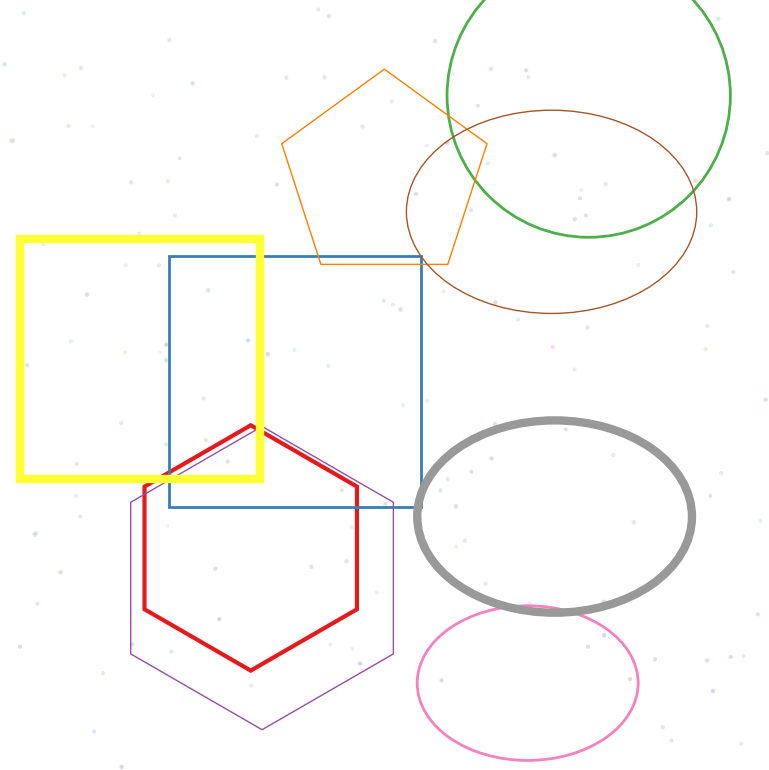[{"shape": "hexagon", "thickness": 1.5, "radius": 0.8, "center": [0.326, 0.288]}, {"shape": "square", "thickness": 1, "radius": 0.82, "center": [0.383, 0.505]}, {"shape": "circle", "thickness": 1, "radius": 0.92, "center": [0.765, 0.876]}, {"shape": "hexagon", "thickness": 0.5, "radius": 0.98, "center": [0.34, 0.249]}, {"shape": "pentagon", "thickness": 0.5, "radius": 0.7, "center": [0.499, 0.77]}, {"shape": "square", "thickness": 3, "radius": 0.78, "center": [0.181, 0.534]}, {"shape": "oval", "thickness": 0.5, "radius": 0.94, "center": [0.716, 0.725]}, {"shape": "oval", "thickness": 1, "radius": 0.72, "center": [0.685, 0.113]}, {"shape": "oval", "thickness": 3, "radius": 0.89, "center": [0.72, 0.329]}]